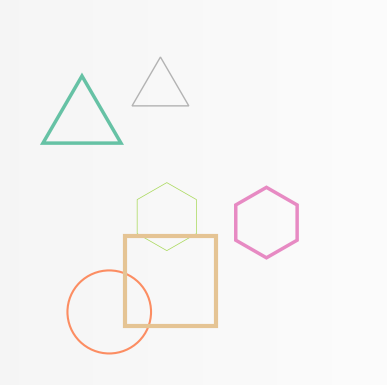[{"shape": "triangle", "thickness": 2.5, "radius": 0.58, "center": [0.212, 0.686]}, {"shape": "circle", "thickness": 1.5, "radius": 0.54, "center": [0.282, 0.19]}, {"shape": "hexagon", "thickness": 2.5, "radius": 0.46, "center": [0.688, 0.422]}, {"shape": "hexagon", "thickness": 0.5, "radius": 0.44, "center": [0.43, 0.437]}, {"shape": "square", "thickness": 3, "radius": 0.59, "center": [0.439, 0.27]}, {"shape": "triangle", "thickness": 1, "radius": 0.42, "center": [0.414, 0.767]}]